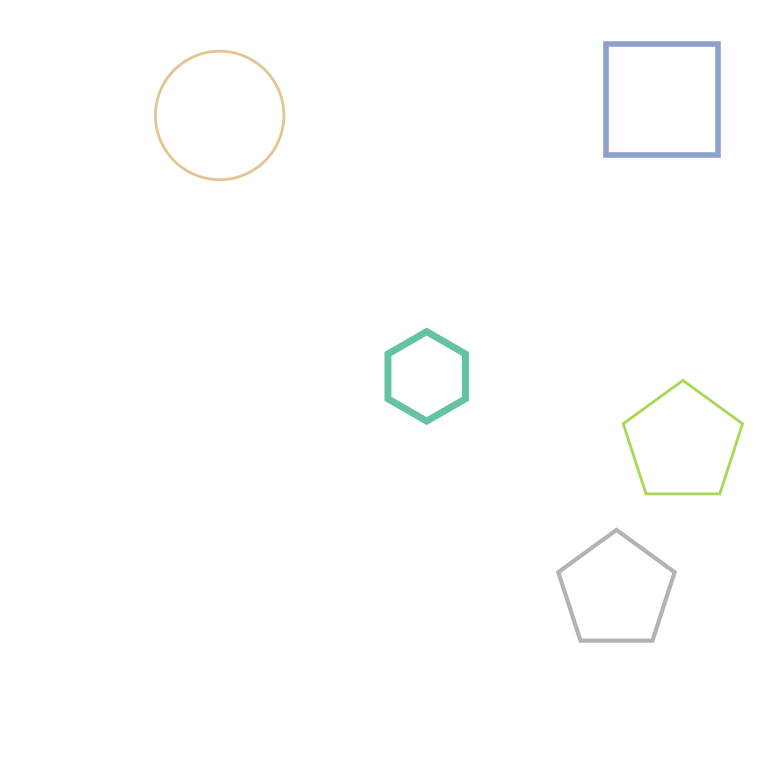[{"shape": "hexagon", "thickness": 2.5, "radius": 0.29, "center": [0.554, 0.511]}, {"shape": "square", "thickness": 2, "radius": 0.36, "center": [0.86, 0.871]}, {"shape": "pentagon", "thickness": 1, "radius": 0.41, "center": [0.887, 0.424]}, {"shape": "circle", "thickness": 1, "radius": 0.42, "center": [0.285, 0.85]}, {"shape": "pentagon", "thickness": 1.5, "radius": 0.4, "center": [0.801, 0.232]}]